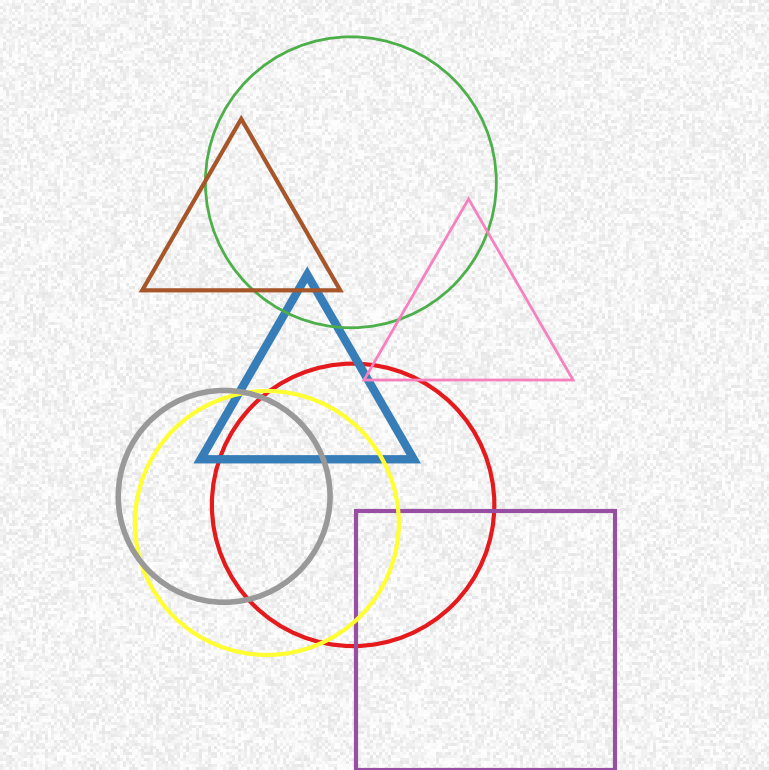[{"shape": "circle", "thickness": 1.5, "radius": 0.92, "center": [0.459, 0.344]}, {"shape": "triangle", "thickness": 3, "radius": 0.8, "center": [0.399, 0.483]}, {"shape": "circle", "thickness": 1, "radius": 0.94, "center": [0.456, 0.763]}, {"shape": "square", "thickness": 1.5, "radius": 0.84, "center": [0.63, 0.168]}, {"shape": "circle", "thickness": 1.5, "radius": 0.86, "center": [0.347, 0.321]}, {"shape": "triangle", "thickness": 1.5, "radius": 0.74, "center": [0.313, 0.697]}, {"shape": "triangle", "thickness": 1, "radius": 0.78, "center": [0.609, 0.585]}, {"shape": "circle", "thickness": 2, "radius": 0.69, "center": [0.291, 0.355]}]